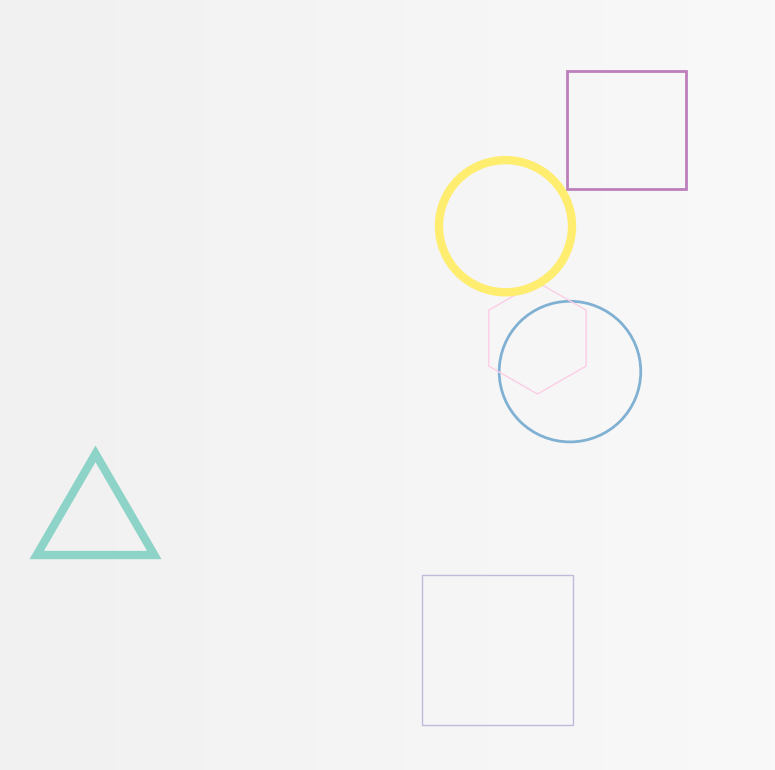[{"shape": "triangle", "thickness": 3, "radius": 0.44, "center": [0.123, 0.323]}, {"shape": "square", "thickness": 0.5, "radius": 0.49, "center": [0.642, 0.156]}, {"shape": "circle", "thickness": 1, "radius": 0.46, "center": [0.735, 0.517]}, {"shape": "hexagon", "thickness": 0.5, "radius": 0.36, "center": [0.693, 0.561]}, {"shape": "square", "thickness": 1, "radius": 0.38, "center": [0.808, 0.831]}, {"shape": "circle", "thickness": 3, "radius": 0.43, "center": [0.652, 0.706]}]